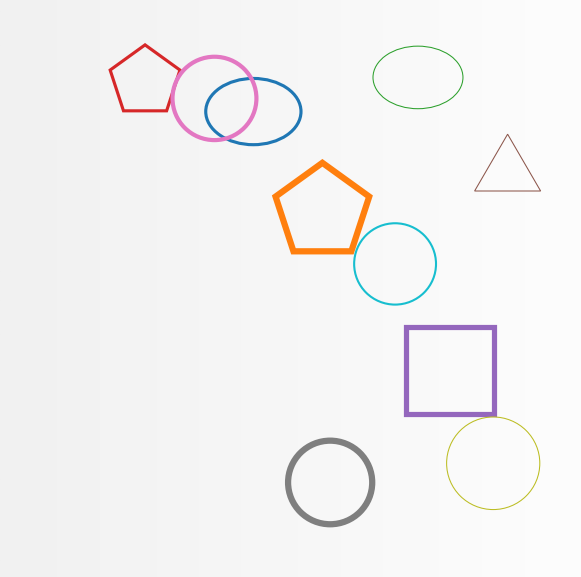[{"shape": "oval", "thickness": 1.5, "radius": 0.41, "center": [0.436, 0.806]}, {"shape": "pentagon", "thickness": 3, "radius": 0.42, "center": [0.555, 0.632]}, {"shape": "oval", "thickness": 0.5, "radius": 0.39, "center": [0.719, 0.865]}, {"shape": "pentagon", "thickness": 1.5, "radius": 0.32, "center": [0.25, 0.858]}, {"shape": "square", "thickness": 2.5, "radius": 0.38, "center": [0.774, 0.358]}, {"shape": "triangle", "thickness": 0.5, "radius": 0.33, "center": [0.873, 0.701]}, {"shape": "circle", "thickness": 2, "radius": 0.36, "center": [0.369, 0.829]}, {"shape": "circle", "thickness": 3, "radius": 0.36, "center": [0.568, 0.164]}, {"shape": "circle", "thickness": 0.5, "radius": 0.4, "center": [0.849, 0.197]}, {"shape": "circle", "thickness": 1, "radius": 0.35, "center": [0.68, 0.542]}]